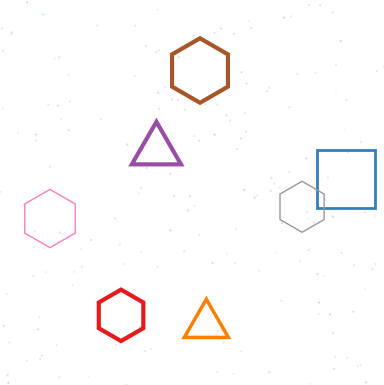[{"shape": "hexagon", "thickness": 3, "radius": 0.33, "center": [0.314, 0.181]}, {"shape": "square", "thickness": 2, "radius": 0.38, "center": [0.899, 0.535]}, {"shape": "triangle", "thickness": 3, "radius": 0.37, "center": [0.406, 0.61]}, {"shape": "triangle", "thickness": 2.5, "radius": 0.33, "center": [0.536, 0.157]}, {"shape": "hexagon", "thickness": 3, "radius": 0.42, "center": [0.519, 0.817]}, {"shape": "hexagon", "thickness": 1, "radius": 0.38, "center": [0.13, 0.432]}, {"shape": "hexagon", "thickness": 1, "radius": 0.33, "center": [0.785, 0.463]}]